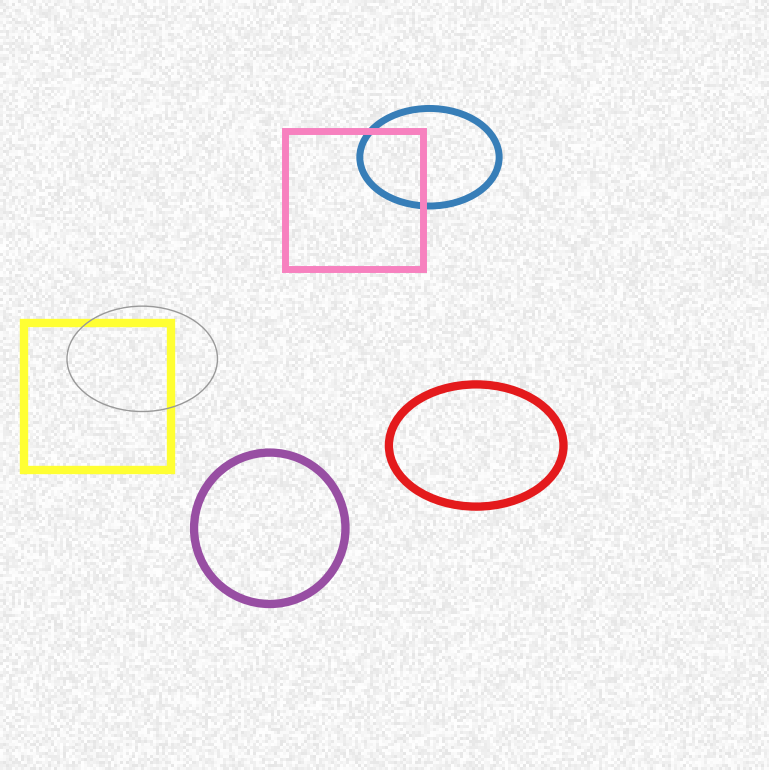[{"shape": "oval", "thickness": 3, "radius": 0.57, "center": [0.618, 0.421]}, {"shape": "oval", "thickness": 2.5, "radius": 0.45, "center": [0.558, 0.796]}, {"shape": "circle", "thickness": 3, "radius": 0.49, "center": [0.35, 0.314]}, {"shape": "square", "thickness": 3, "radius": 0.48, "center": [0.126, 0.486]}, {"shape": "square", "thickness": 2.5, "radius": 0.45, "center": [0.46, 0.741]}, {"shape": "oval", "thickness": 0.5, "radius": 0.49, "center": [0.185, 0.534]}]